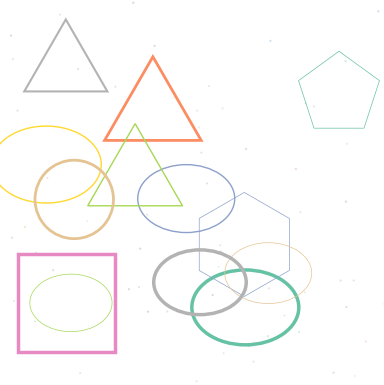[{"shape": "pentagon", "thickness": 0.5, "radius": 0.55, "center": [0.881, 0.756]}, {"shape": "oval", "thickness": 2.5, "radius": 0.69, "center": [0.637, 0.202]}, {"shape": "triangle", "thickness": 2, "radius": 0.72, "center": [0.397, 0.708]}, {"shape": "hexagon", "thickness": 0.5, "radius": 0.68, "center": [0.635, 0.365]}, {"shape": "oval", "thickness": 1, "radius": 0.63, "center": [0.484, 0.484]}, {"shape": "square", "thickness": 2.5, "radius": 0.63, "center": [0.173, 0.213]}, {"shape": "triangle", "thickness": 1, "radius": 0.71, "center": [0.351, 0.537]}, {"shape": "oval", "thickness": 0.5, "radius": 0.53, "center": [0.184, 0.213]}, {"shape": "oval", "thickness": 1, "radius": 0.71, "center": [0.12, 0.573]}, {"shape": "oval", "thickness": 0.5, "radius": 0.56, "center": [0.697, 0.291]}, {"shape": "circle", "thickness": 2, "radius": 0.51, "center": [0.193, 0.482]}, {"shape": "oval", "thickness": 2.5, "radius": 0.6, "center": [0.519, 0.267]}, {"shape": "triangle", "thickness": 1.5, "radius": 0.62, "center": [0.171, 0.825]}]